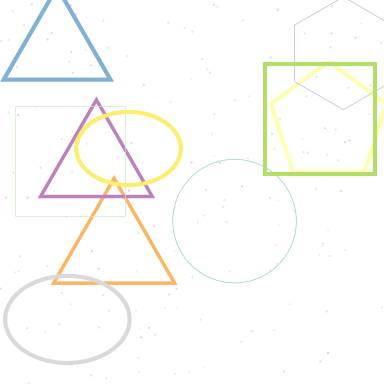[{"shape": "circle", "thickness": 0.5, "radius": 0.8, "center": [0.609, 0.426]}, {"shape": "pentagon", "thickness": 3, "radius": 0.79, "center": [0.854, 0.681]}, {"shape": "hexagon", "thickness": 0.5, "radius": 0.73, "center": [0.892, 0.861]}, {"shape": "triangle", "thickness": 3, "radius": 0.8, "center": [0.148, 0.873]}, {"shape": "triangle", "thickness": 2.5, "radius": 0.91, "center": [0.296, 0.355]}, {"shape": "square", "thickness": 3, "radius": 0.72, "center": [0.831, 0.69]}, {"shape": "oval", "thickness": 3, "radius": 0.81, "center": [0.175, 0.17]}, {"shape": "triangle", "thickness": 2.5, "radius": 0.84, "center": [0.25, 0.573]}, {"shape": "square", "thickness": 0.5, "radius": 0.71, "center": [0.183, 0.582]}, {"shape": "oval", "thickness": 3, "radius": 0.68, "center": [0.334, 0.614]}]